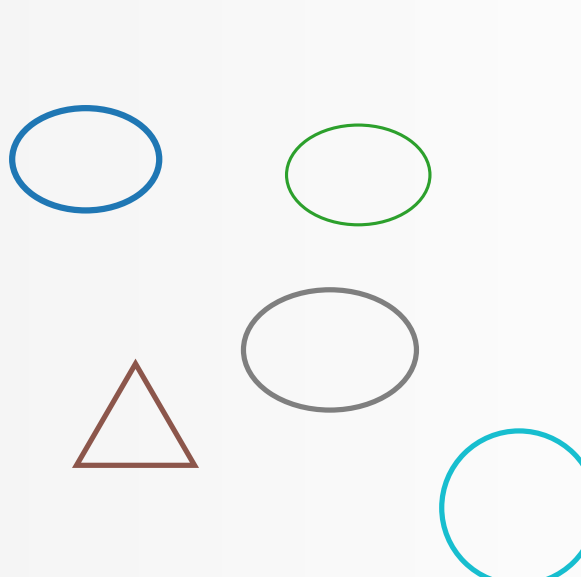[{"shape": "oval", "thickness": 3, "radius": 0.63, "center": [0.147, 0.723]}, {"shape": "oval", "thickness": 1.5, "radius": 0.62, "center": [0.616, 0.696]}, {"shape": "triangle", "thickness": 2.5, "radius": 0.59, "center": [0.233, 0.252]}, {"shape": "oval", "thickness": 2.5, "radius": 0.74, "center": [0.568, 0.393]}, {"shape": "circle", "thickness": 2.5, "radius": 0.67, "center": [0.893, 0.12]}]